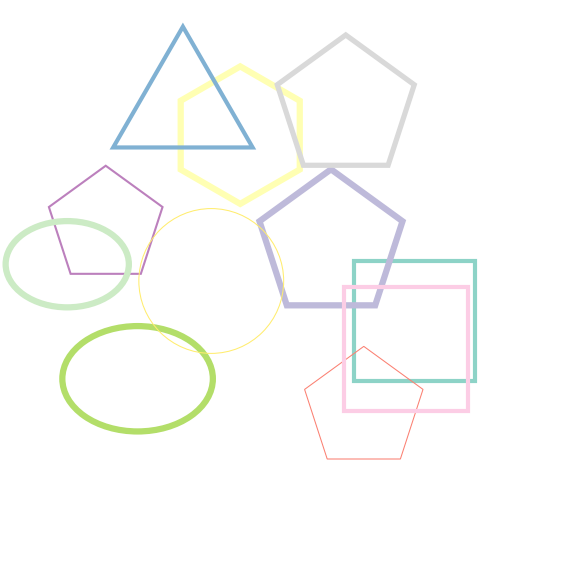[{"shape": "square", "thickness": 2, "radius": 0.52, "center": [0.718, 0.443]}, {"shape": "hexagon", "thickness": 3, "radius": 0.6, "center": [0.416, 0.765]}, {"shape": "pentagon", "thickness": 3, "radius": 0.65, "center": [0.573, 0.576]}, {"shape": "pentagon", "thickness": 0.5, "radius": 0.54, "center": [0.63, 0.292]}, {"shape": "triangle", "thickness": 2, "radius": 0.7, "center": [0.317, 0.813]}, {"shape": "oval", "thickness": 3, "radius": 0.65, "center": [0.238, 0.343]}, {"shape": "square", "thickness": 2, "radius": 0.54, "center": [0.704, 0.394]}, {"shape": "pentagon", "thickness": 2.5, "radius": 0.62, "center": [0.599, 0.814]}, {"shape": "pentagon", "thickness": 1, "radius": 0.52, "center": [0.183, 0.609]}, {"shape": "oval", "thickness": 3, "radius": 0.53, "center": [0.116, 0.542]}, {"shape": "circle", "thickness": 0.5, "radius": 0.63, "center": [0.366, 0.513]}]